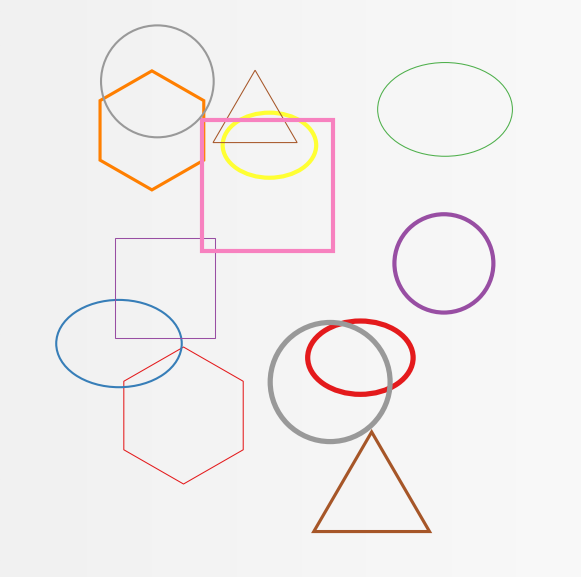[{"shape": "oval", "thickness": 2.5, "radius": 0.45, "center": [0.62, 0.38]}, {"shape": "hexagon", "thickness": 0.5, "radius": 0.59, "center": [0.316, 0.28]}, {"shape": "oval", "thickness": 1, "radius": 0.54, "center": [0.205, 0.404]}, {"shape": "oval", "thickness": 0.5, "radius": 0.58, "center": [0.766, 0.81]}, {"shape": "circle", "thickness": 2, "radius": 0.43, "center": [0.764, 0.543]}, {"shape": "square", "thickness": 0.5, "radius": 0.43, "center": [0.283, 0.5]}, {"shape": "hexagon", "thickness": 1.5, "radius": 0.52, "center": [0.261, 0.773]}, {"shape": "oval", "thickness": 2, "radius": 0.4, "center": [0.464, 0.748]}, {"shape": "triangle", "thickness": 1.5, "radius": 0.57, "center": [0.639, 0.136]}, {"shape": "triangle", "thickness": 0.5, "radius": 0.42, "center": [0.439, 0.794]}, {"shape": "square", "thickness": 2, "radius": 0.56, "center": [0.46, 0.678]}, {"shape": "circle", "thickness": 1, "radius": 0.48, "center": [0.271, 0.858]}, {"shape": "circle", "thickness": 2.5, "radius": 0.52, "center": [0.568, 0.338]}]